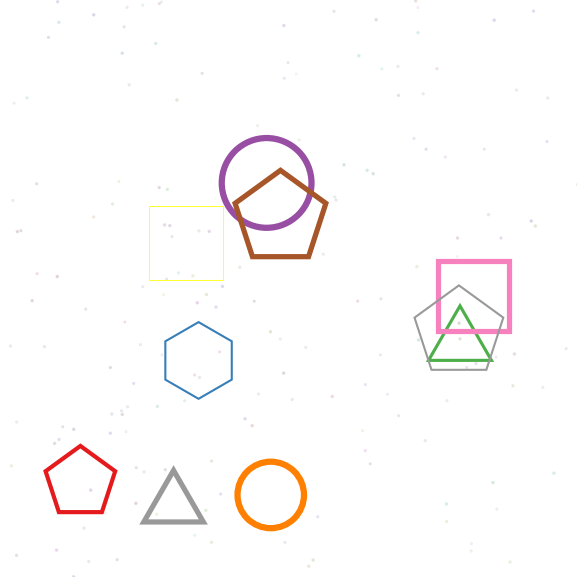[{"shape": "pentagon", "thickness": 2, "radius": 0.32, "center": [0.139, 0.164]}, {"shape": "hexagon", "thickness": 1, "radius": 0.33, "center": [0.344, 0.375]}, {"shape": "triangle", "thickness": 1.5, "radius": 0.31, "center": [0.797, 0.407]}, {"shape": "circle", "thickness": 3, "radius": 0.39, "center": [0.462, 0.682]}, {"shape": "circle", "thickness": 3, "radius": 0.29, "center": [0.469, 0.142]}, {"shape": "square", "thickness": 0.5, "radius": 0.32, "center": [0.322, 0.578]}, {"shape": "pentagon", "thickness": 2.5, "radius": 0.41, "center": [0.486, 0.622]}, {"shape": "square", "thickness": 2.5, "radius": 0.31, "center": [0.82, 0.487]}, {"shape": "triangle", "thickness": 2.5, "radius": 0.3, "center": [0.301, 0.125]}, {"shape": "pentagon", "thickness": 1, "radius": 0.4, "center": [0.795, 0.424]}]